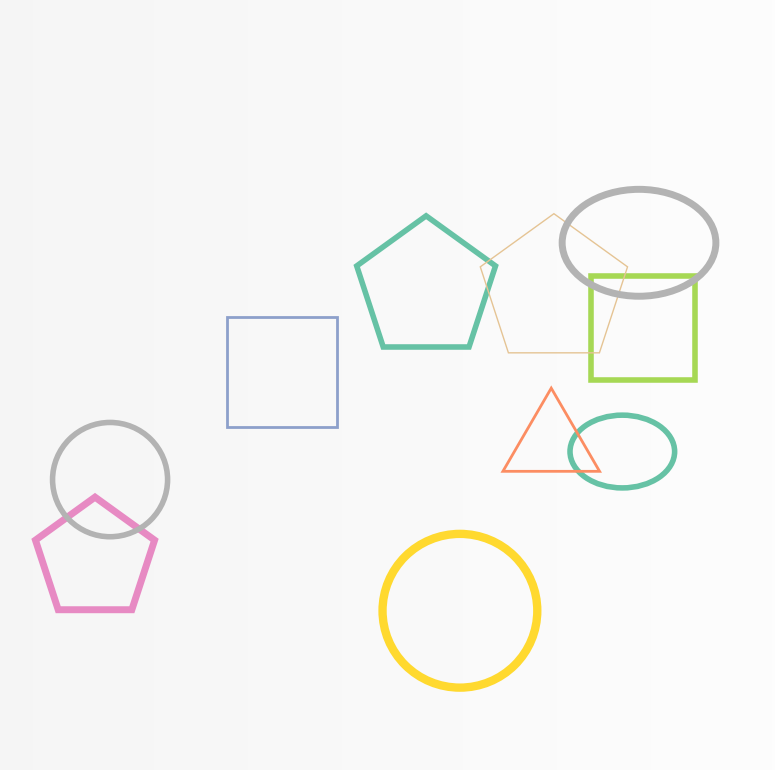[{"shape": "oval", "thickness": 2, "radius": 0.34, "center": [0.803, 0.414]}, {"shape": "pentagon", "thickness": 2, "radius": 0.47, "center": [0.55, 0.626]}, {"shape": "triangle", "thickness": 1, "radius": 0.36, "center": [0.711, 0.424]}, {"shape": "square", "thickness": 1, "radius": 0.36, "center": [0.364, 0.516]}, {"shape": "pentagon", "thickness": 2.5, "radius": 0.4, "center": [0.123, 0.274]}, {"shape": "square", "thickness": 2, "radius": 0.34, "center": [0.829, 0.574]}, {"shape": "circle", "thickness": 3, "radius": 0.5, "center": [0.593, 0.207]}, {"shape": "pentagon", "thickness": 0.5, "radius": 0.5, "center": [0.715, 0.623]}, {"shape": "oval", "thickness": 2.5, "radius": 0.5, "center": [0.825, 0.685]}, {"shape": "circle", "thickness": 2, "radius": 0.37, "center": [0.142, 0.377]}]